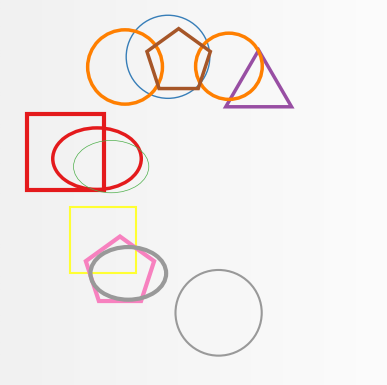[{"shape": "oval", "thickness": 2.5, "radius": 0.57, "center": [0.25, 0.588]}, {"shape": "square", "thickness": 3, "radius": 0.49, "center": [0.17, 0.605]}, {"shape": "circle", "thickness": 1, "radius": 0.54, "center": [0.434, 0.852]}, {"shape": "oval", "thickness": 0.5, "radius": 0.49, "center": [0.287, 0.567]}, {"shape": "triangle", "thickness": 2.5, "radius": 0.49, "center": [0.668, 0.772]}, {"shape": "circle", "thickness": 2.5, "radius": 0.48, "center": [0.323, 0.826]}, {"shape": "circle", "thickness": 2.5, "radius": 0.43, "center": [0.591, 0.828]}, {"shape": "square", "thickness": 1.5, "radius": 0.43, "center": [0.265, 0.376]}, {"shape": "pentagon", "thickness": 2.5, "radius": 0.43, "center": [0.461, 0.84]}, {"shape": "pentagon", "thickness": 3, "radius": 0.46, "center": [0.31, 0.293]}, {"shape": "oval", "thickness": 3, "radius": 0.49, "center": [0.331, 0.29]}, {"shape": "circle", "thickness": 1.5, "radius": 0.56, "center": [0.564, 0.188]}]